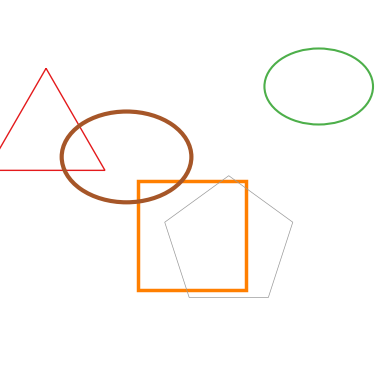[{"shape": "triangle", "thickness": 1, "radius": 0.88, "center": [0.12, 0.646]}, {"shape": "oval", "thickness": 1.5, "radius": 0.71, "center": [0.828, 0.775]}, {"shape": "square", "thickness": 2.5, "radius": 0.71, "center": [0.499, 0.389]}, {"shape": "oval", "thickness": 3, "radius": 0.84, "center": [0.329, 0.592]}, {"shape": "pentagon", "thickness": 0.5, "radius": 0.87, "center": [0.594, 0.369]}]